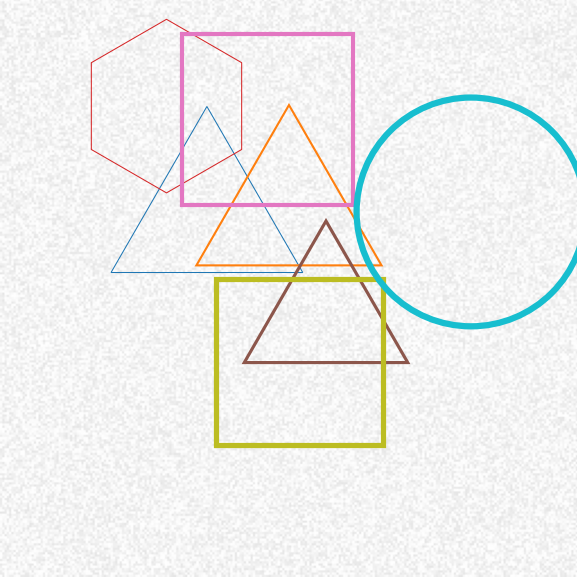[{"shape": "triangle", "thickness": 0.5, "radius": 0.96, "center": [0.358, 0.623]}, {"shape": "triangle", "thickness": 1, "radius": 0.93, "center": [0.5, 0.632]}, {"shape": "hexagon", "thickness": 0.5, "radius": 0.75, "center": [0.288, 0.815]}, {"shape": "triangle", "thickness": 1.5, "radius": 0.82, "center": [0.565, 0.453]}, {"shape": "square", "thickness": 2, "radius": 0.74, "center": [0.464, 0.792]}, {"shape": "square", "thickness": 2.5, "radius": 0.72, "center": [0.519, 0.372]}, {"shape": "circle", "thickness": 3, "radius": 0.99, "center": [0.816, 0.632]}]